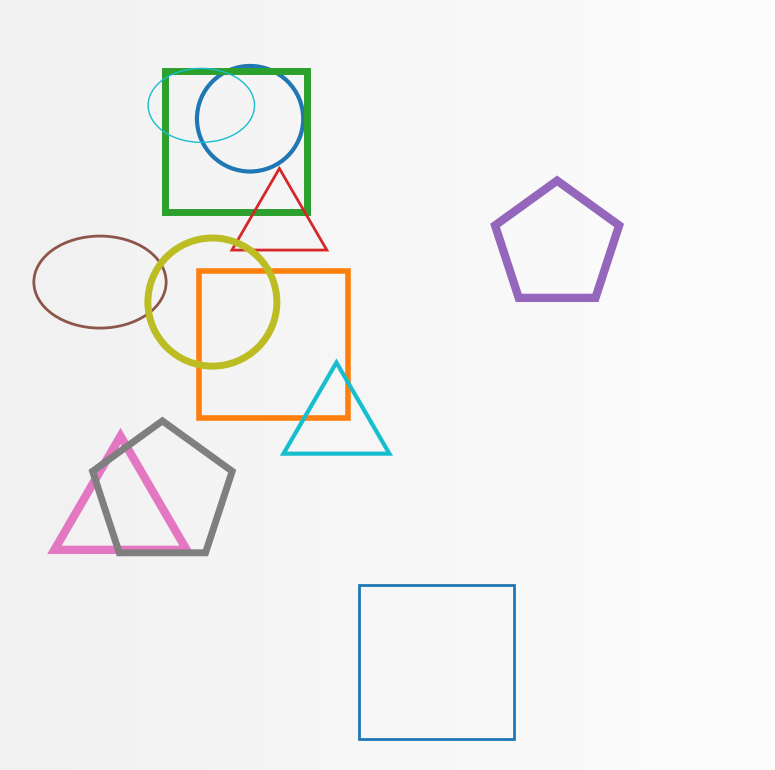[{"shape": "circle", "thickness": 1.5, "radius": 0.34, "center": [0.323, 0.846]}, {"shape": "square", "thickness": 1, "radius": 0.5, "center": [0.563, 0.14]}, {"shape": "square", "thickness": 2, "radius": 0.48, "center": [0.353, 0.553]}, {"shape": "square", "thickness": 2.5, "radius": 0.46, "center": [0.304, 0.816]}, {"shape": "triangle", "thickness": 1, "radius": 0.35, "center": [0.36, 0.711]}, {"shape": "pentagon", "thickness": 3, "radius": 0.42, "center": [0.719, 0.681]}, {"shape": "oval", "thickness": 1, "radius": 0.43, "center": [0.129, 0.634]}, {"shape": "triangle", "thickness": 3, "radius": 0.49, "center": [0.155, 0.335]}, {"shape": "pentagon", "thickness": 2.5, "radius": 0.47, "center": [0.21, 0.359]}, {"shape": "circle", "thickness": 2.5, "radius": 0.42, "center": [0.274, 0.608]}, {"shape": "triangle", "thickness": 1.5, "radius": 0.39, "center": [0.434, 0.45]}, {"shape": "oval", "thickness": 0.5, "radius": 0.34, "center": [0.26, 0.863]}]